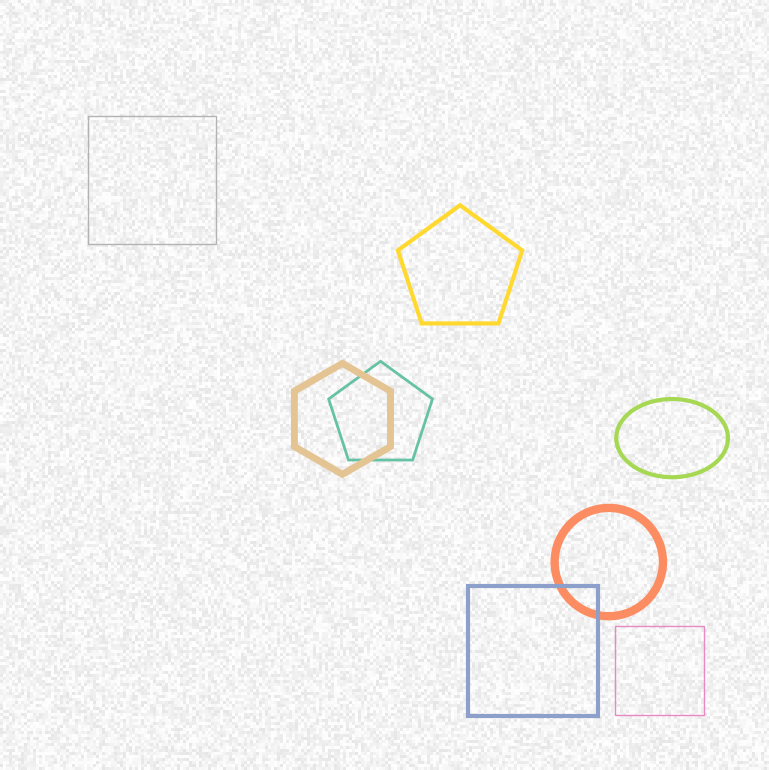[{"shape": "pentagon", "thickness": 1, "radius": 0.35, "center": [0.494, 0.46]}, {"shape": "circle", "thickness": 3, "radius": 0.35, "center": [0.791, 0.27]}, {"shape": "square", "thickness": 1.5, "radius": 0.42, "center": [0.692, 0.154]}, {"shape": "square", "thickness": 0.5, "radius": 0.29, "center": [0.857, 0.129]}, {"shape": "oval", "thickness": 1.5, "radius": 0.36, "center": [0.873, 0.431]}, {"shape": "pentagon", "thickness": 1.5, "radius": 0.42, "center": [0.597, 0.649]}, {"shape": "hexagon", "thickness": 2.5, "radius": 0.36, "center": [0.445, 0.456]}, {"shape": "square", "thickness": 0.5, "radius": 0.42, "center": [0.198, 0.766]}]